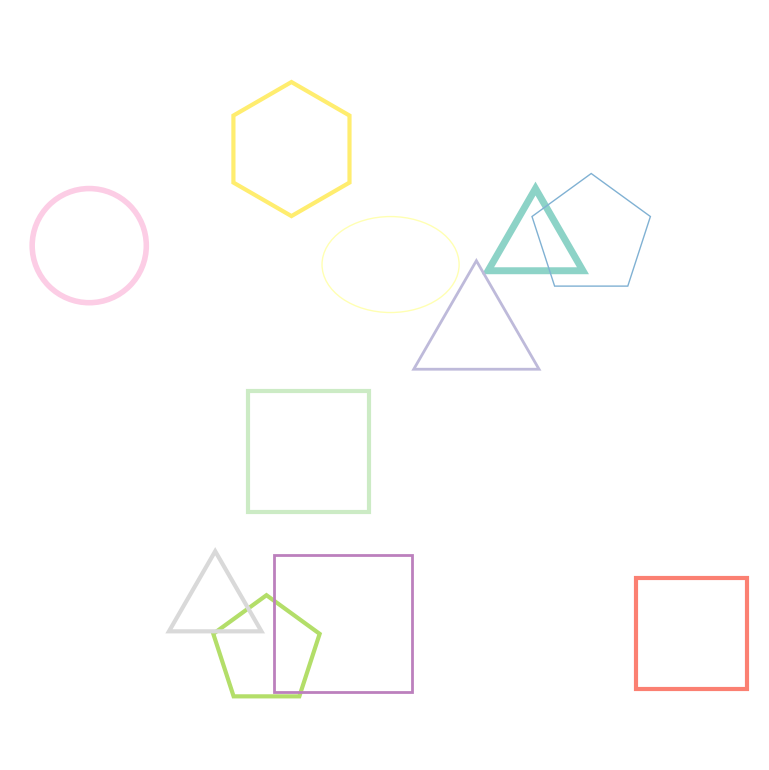[{"shape": "triangle", "thickness": 2.5, "radius": 0.36, "center": [0.695, 0.684]}, {"shape": "oval", "thickness": 0.5, "radius": 0.45, "center": [0.507, 0.656]}, {"shape": "triangle", "thickness": 1, "radius": 0.47, "center": [0.619, 0.567]}, {"shape": "square", "thickness": 1.5, "radius": 0.36, "center": [0.898, 0.177]}, {"shape": "pentagon", "thickness": 0.5, "radius": 0.4, "center": [0.768, 0.694]}, {"shape": "pentagon", "thickness": 1.5, "radius": 0.36, "center": [0.346, 0.154]}, {"shape": "circle", "thickness": 2, "radius": 0.37, "center": [0.116, 0.681]}, {"shape": "triangle", "thickness": 1.5, "radius": 0.35, "center": [0.279, 0.215]}, {"shape": "square", "thickness": 1, "radius": 0.45, "center": [0.445, 0.191]}, {"shape": "square", "thickness": 1.5, "radius": 0.39, "center": [0.4, 0.414]}, {"shape": "hexagon", "thickness": 1.5, "radius": 0.44, "center": [0.379, 0.806]}]